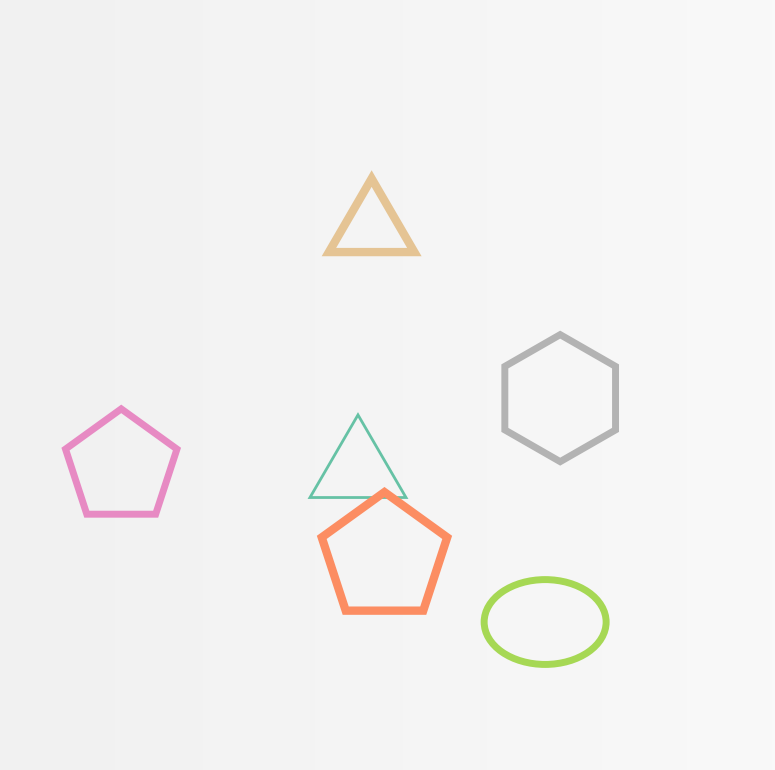[{"shape": "triangle", "thickness": 1, "radius": 0.36, "center": [0.462, 0.39]}, {"shape": "pentagon", "thickness": 3, "radius": 0.43, "center": [0.496, 0.276]}, {"shape": "pentagon", "thickness": 2.5, "radius": 0.38, "center": [0.156, 0.393]}, {"shape": "oval", "thickness": 2.5, "radius": 0.39, "center": [0.703, 0.192]}, {"shape": "triangle", "thickness": 3, "radius": 0.32, "center": [0.48, 0.704]}, {"shape": "hexagon", "thickness": 2.5, "radius": 0.41, "center": [0.723, 0.483]}]